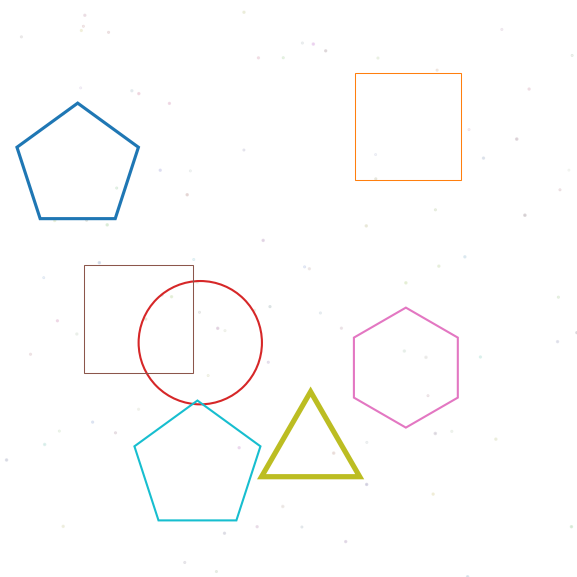[{"shape": "pentagon", "thickness": 1.5, "radius": 0.55, "center": [0.135, 0.71]}, {"shape": "square", "thickness": 0.5, "radius": 0.46, "center": [0.706, 0.78]}, {"shape": "circle", "thickness": 1, "radius": 0.53, "center": [0.347, 0.406]}, {"shape": "square", "thickness": 0.5, "radius": 0.47, "center": [0.24, 0.446]}, {"shape": "hexagon", "thickness": 1, "radius": 0.52, "center": [0.703, 0.363]}, {"shape": "triangle", "thickness": 2.5, "radius": 0.49, "center": [0.538, 0.223]}, {"shape": "pentagon", "thickness": 1, "radius": 0.57, "center": [0.342, 0.191]}]